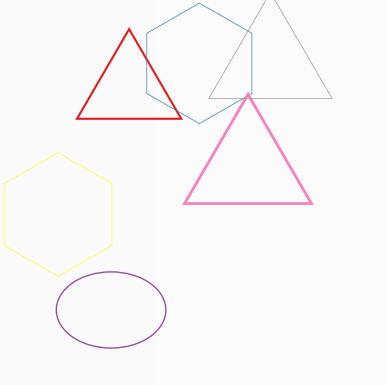[{"shape": "triangle", "thickness": 1.5, "radius": 0.78, "center": [0.333, 0.769]}, {"shape": "hexagon", "thickness": 0.5, "radius": 0.78, "center": [0.514, 0.835]}, {"shape": "oval", "thickness": 1, "radius": 0.71, "center": [0.287, 0.195]}, {"shape": "hexagon", "thickness": 0.5, "radius": 0.8, "center": [0.15, 0.443]}, {"shape": "triangle", "thickness": 2, "radius": 0.95, "center": [0.64, 0.566]}, {"shape": "triangle", "thickness": 0.5, "radius": 0.92, "center": [0.698, 0.836]}]